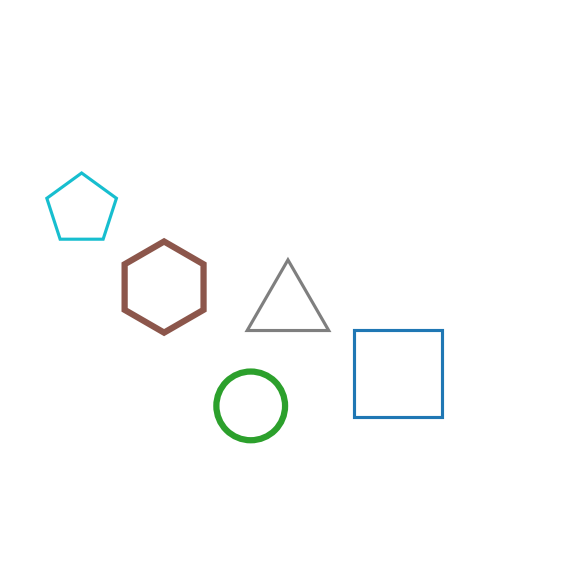[{"shape": "square", "thickness": 1.5, "radius": 0.38, "center": [0.69, 0.352]}, {"shape": "circle", "thickness": 3, "radius": 0.3, "center": [0.434, 0.296]}, {"shape": "hexagon", "thickness": 3, "radius": 0.39, "center": [0.284, 0.502]}, {"shape": "triangle", "thickness": 1.5, "radius": 0.41, "center": [0.499, 0.468]}, {"shape": "pentagon", "thickness": 1.5, "radius": 0.32, "center": [0.141, 0.636]}]